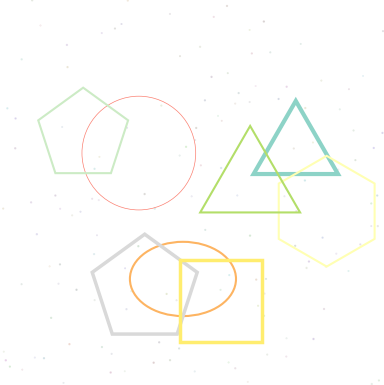[{"shape": "triangle", "thickness": 3, "radius": 0.63, "center": [0.768, 0.611]}, {"shape": "hexagon", "thickness": 1.5, "radius": 0.72, "center": [0.849, 0.451]}, {"shape": "circle", "thickness": 0.5, "radius": 0.74, "center": [0.361, 0.602]}, {"shape": "oval", "thickness": 1.5, "radius": 0.69, "center": [0.475, 0.275]}, {"shape": "triangle", "thickness": 1.5, "radius": 0.75, "center": [0.65, 0.523]}, {"shape": "pentagon", "thickness": 2.5, "radius": 0.72, "center": [0.376, 0.248]}, {"shape": "pentagon", "thickness": 1.5, "radius": 0.61, "center": [0.216, 0.65]}, {"shape": "square", "thickness": 2.5, "radius": 0.53, "center": [0.575, 0.218]}]